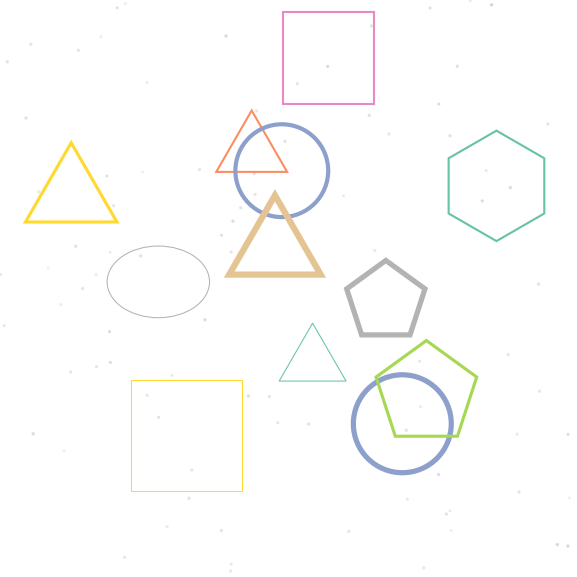[{"shape": "hexagon", "thickness": 1, "radius": 0.48, "center": [0.86, 0.677]}, {"shape": "triangle", "thickness": 0.5, "radius": 0.33, "center": [0.541, 0.373]}, {"shape": "triangle", "thickness": 1, "radius": 0.35, "center": [0.436, 0.737]}, {"shape": "circle", "thickness": 2.5, "radius": 0.42, "center": [0.697, 0.265]}, {"shape": "circle", "thickness": 2, "radius": 0.4, "center": [0.488, 0.704]}, {"shape": "square", "thickness": 1, "radius": 0.39, "center": [0.568, 0.899]}, {"shape": "pentagon", "thickness": 1.5, "radius": 0.46, "center": [0.738, 0.318]}, {"shape": "square", "thickness": 0.5, "radius": 0.48, "center": [0.323, 0.245]}, {"shape": "triangle", "thickness": 1.5, "radius": 0.46, "center": [0.123, 0.66]}, {"shape": "triangle", "thickness": 3, "radius": 0.46, "center": [0.476, 0.569]}, {"shape": "oval", "thickness": 0.5, "radius": 0.44, "center": [0.274, 0.511]}, {"shape": "pentagon", "thickness": 2.5, "radius": 0.36, "center": [0.668, 0.477]}]